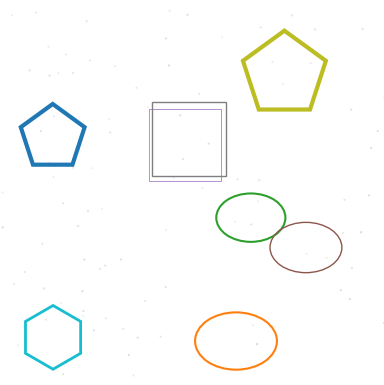[{"shape": "pentagon", "thickness": 3, "radius": 0.44, "center": [0.137, 0.643]}, {"shape": "oval", "thickness": 1.5, "radius": 0.53, "center": [0.613, 0.114]}, {"shape": "oval", "thickness": 1.5, "radius": 0.45, "center": [0.652, 0.435]}, {"shape": "square", "thickness": 0.5, "radius": 0.46, "center": [0.48, 0.623]}, {"shape": "oval", "thickness": 1, "radius": 0.47, "center": [0.795, 0.357]}, {"shape": "square", "thickness": 1, "radius": 0.48, "center": [0.492, 0.64]}, {"shape": "pentagon", "thickness": 3, "radius": 0.57, "center": [0.739, 0.807]}, {"shape": "hexagon", "thickness": 2, "radius": 0.41, "center": [0.138, 0.124]}]